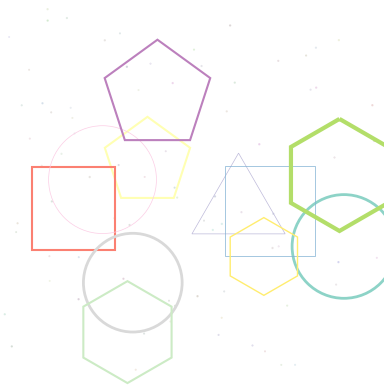[{"shape": "circle", "thickness": 2, "radius": 0.67, "center": [0.893, 0.36]}, {"shape": "pentagon", "thickness": 1.5, "radius": 0.58, "center": [0.383, 0.58]}, {"shape": "triangle", "thickness": 0.5, "radius": 0.7, "center": [0.62, 0.462]}, {"shape": "square", "thickness": 1.5, "radius": 0.54, "center": [0.19, 0.458]}, {"shape": "square", "thickness": 0.5, "radius": 0.58, "center": [0.701, 0.453]}, {"shape": "hexagon", "thickness": 3, "radius": 0.73, "center": [0.882, 0.546]}, {"shape": "circle", "thickness": 0.5, "radius": 0.7, "center": [0.266, 0.533]}, {"shape": "circle", "thickness": 2, "radius": 0.64, "center": [0.345, 0.266]}, {"shape": "pentagon", "thickness": 1.5, "radius": 0.72, "center": [0.409, 0.753]}, {"shape": "hexagon", "thickness": 1.5, "radius": 0.66, "center": [0.331, 0.137]}, {"shape": "hexagon", "thickness": 1, "radius": 0.5, "center": [0.685, 0.334]}]